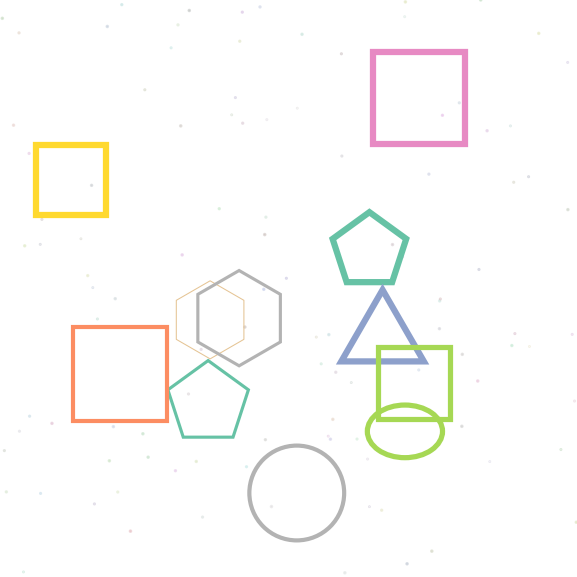[{"shape": "pentagon", "thickness": 1.5, "radius": 0.37, "center": [0.36, 0.301]}, {"shape": "pentagon", "thickness": 3, "radius": 0.33, "center": [0.64, 0.565]}, {"shape": "square", "thickness": 2, "radius": 0.4, "center": [0.208, 0.352]}, {"shape": "triangle", "thickness": 3, "radius": 0.41, "center": [0.662, 0.415]}, {"shape": "square", "thickness": 3, "radius": 0.4, "center": [0.726, 0.83]}, {"shape": "square", "thickness": 2.5, "radius": 0.31, "center": [0.718, 0.335]}, {"shape": "oval", "thickness": 2.5, "radius": 0.33, "center": [0.701, 0.252]}, {"shape": "square", "thickness": 3, "radius": 0.3, "center": [0.123, 0.688]}, {"shape": "hexagon", "thickness": 0.5, "radius": 0.34, "center": [0.364, 0.445]}, {"shape": "hexagon", "thickness": 1.5, "radius": 0.41, "center": [0.414, 0.448]}, {"shape": "circle", "thickness": 2, "radius": 0.41, "center": [0.514, 0.145]}]